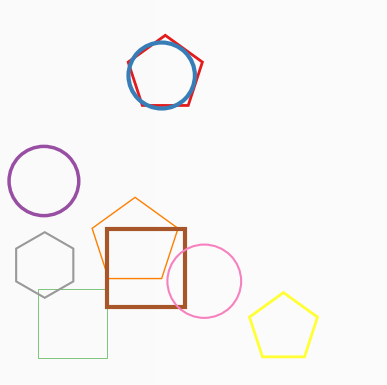[{"shape": "pentagon", "thickness": 2, "radius": 0.5, "center": [0.427, 0.808]}, {"shape": "circle", "thickness": 3, "radius": 0.43, "center": [0.417, 0.804]}, {"shape": "square", "thickness": 0.5, "radius": 0.45, "center": [0.187, 0.159]}, {"shape": "circle", "thickness": 2.5, "radius": 0.45, "center": [0.113, 0.53]}, {"shape": "pentagon", "thickness": 1, "radius": 0.58, "center": [0.349, 0.371]}, {"shape": "pentagon", "thickness": 2, "radius": 0.46, "center": [0.732, 0.148]}, {"shape": "square", "thickness": 3, "radius": 0.51, "center": [0.376, 0.304]}, {"shape": "circle", "thickness": 1.5, "radius": 0.48, "center": [0.527, 0.27]}, {"shape": "hexagon", "thickness": 1.5, "radius": 0.43, "center": [0.115, 0.312]}]